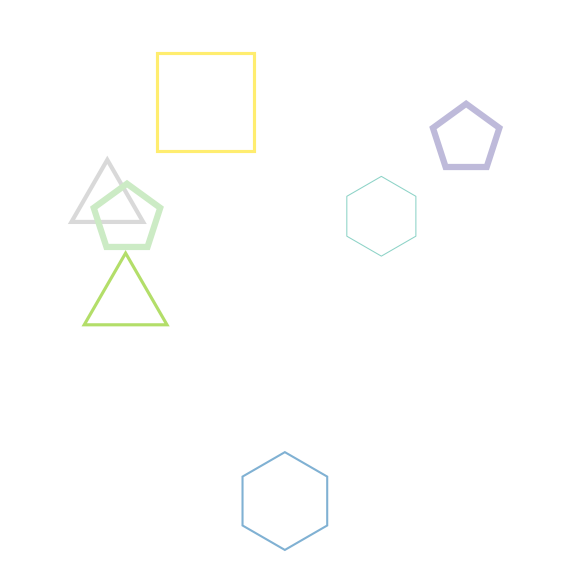[{"shape": "hexagon", "thickness": 0.5, "radius": 0.35, "center": [0.66, 0.625]}, {"shape": "pentagon", "thickness": 3, "radius": 0.3, "center": [0.807, 0.759]}, {"shape": "hexagon", "thickness": 1, "radius": 0.42, "center": [0.493, 0.132]}, {"shape": "triangle", "thickness": 1.5, "radius": 0.41, "center": [0.218, 0.478]}, {"shape": "triangle", "thickness": 2, "radius": 0.36, "center": [0.186, 0.651]}, {"shape": "pentagon", "thickness": 3, "radius": 0.3, "center": [0.22, 0.62]}, {"shape": "square", "thickness": 1.5, "radius": 0.42, "center": [0.356, 0.823]}]